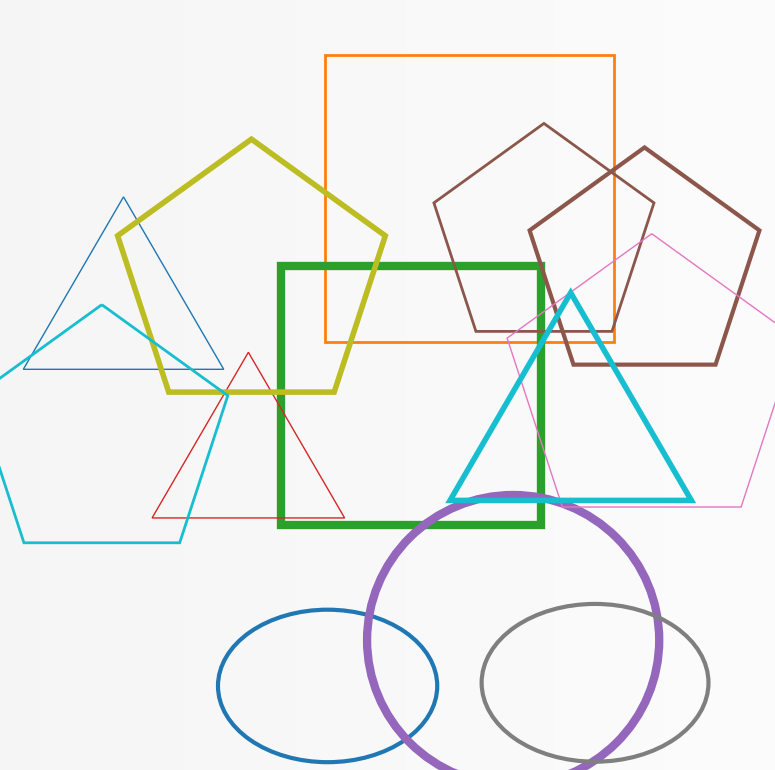[{"shape": "triangle", "thickness": 0.5, "radius": 0.75, "center": [0.159, 0.595]}, {"shape": "oval", "thickness": 1.5, "radius": 0.71, "center": [0.423, 0.109]}, {"shape": "square", "thickness": 1, "radius": 0.93, "center": [0.606, 0.742]}, {"shape": "square", "thickness": 3, "radius": 0.84, "center": [0.531, 0.486]}, {"shape": "triangle", "thickness": 0.5, "radius": 0.72, "center": [0.32, 0.399]}, {"shape": "circle", "thickness": 3, "radius": 0.94, "center": [0.662, 0.169]}, {"shape": "pentagon", "thickness": 1, "radius": 0.75, "center": [0.702, 0.69]}, {"shape": "pentagon", "thickness": 1.5, "radius": 0.78, "center": [0.832, 0.653]}, {"shape": "pentagon", "thickness": 0.5, "radius": 0.98, "center": [0.841, 0.5]}, {"shape": "oval", "thickness": 1.5, "radius": 0.73, "center": [0.768, 0.113]}, {"shape": "pentagon", "thickness": 2, "radius": 0.91, "center": [0.324, 0.638]}, {"shape": "triangle", "thickness": 2, "radius": 0.9, "center": [0.736, 0.44]}, {"shape": "pentagon", "thickness": 1, "radius": 0.85, "center": [0.131, 0.433]}]